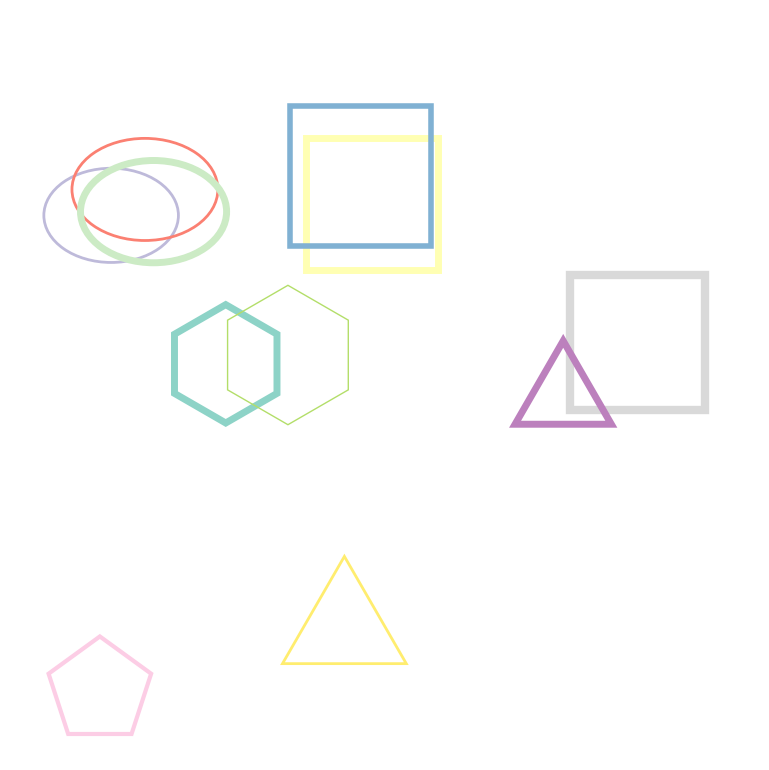[{"shape": "hexagon", "thickness": 2.5, "radius": 0.38, "center": [0.293, 0.528]}, {"shape": "square", "thickness": 2.5, "radius": 0.43, "center": [0.483, 0.735]}, {"shape": "oval", "thickness": 1, "radius": 0.44, "center": [0.144, 0.72]}, {"shape": "oval", "thickness": 1, "radius": 0.47, "center": [0.188, 0.754]}, {"shape": "square", "thickness": 2, "radius": 0.46, "center": [0.468, 0.771]}, {"shape": "hexagon", "thickness": 0.5, "radius": 0.45, "center": [0.374, 0.539]}, {"shape": "pentagon", "thickness": 1.5, "radius": 0.35, "center": [0.13, 0.103]}, {"shape": "square", "thickness": 3, "radius": 0.44, "center": [0.828, 0.555]}, {"shape": "triangle", "thickness": 2.5, "radius": 0.36, "center": [0.731, 0.485]}, {"shape": "oval", "thickness": 2.5, "radius": 0.47, "center": [0.199, 0.725]}, {"shape": "triangle", "thickness": 1, "radius": 0.46, "center": [0.447, 0.185]}]